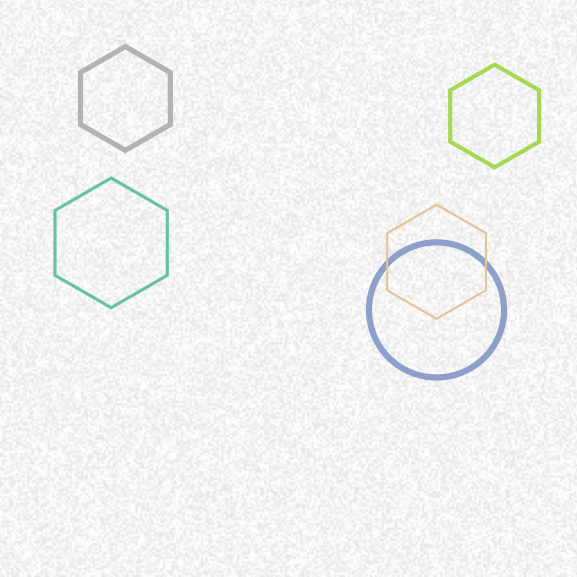[{"shape": "hexagon", "thickness": 1.5, "radius": 0.56, "center": [0.192, 0.579]}, {"shape": "circle", "thickness": 3, "radius": 0.58, "center": [0.756, 0.462]}, {"shape": "hexagon", "thickness": 2, "radius": 0.44, "center": [0.857, 0.798]}, {"shape": "hexagon", "thickness": 1, "radius": 0.49, "center": [0.756, 0.546]}, {"shape": "hexagon", "thickness": 2.5, "radius": 0.45, "center": [0.217, 0.829]}]